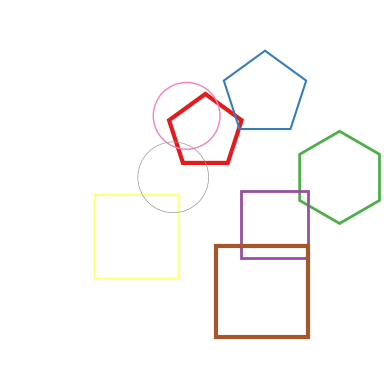[{"shape": "pentagon", "thickness": 3, "radius": 0.5, "center": [0.533, 0.657]}, {"shape": "pentagon", "thickness": 1.5, "radius": 0.56, "center": [0.688, 0.756]}, {"shape": "hexagon", "thickness": 2, "radius": 0.6, "center": [0.882, 0.539]}, {"shape": "square", "thickness": 2, "radius": 0.44, "center": [0.713, 0.418]}, {"shape": "square", "thickness": 0.5, "radius": 0.54, "center": [0.352, 0.388]}, {"shape": "square", "thickness": 3, "radius": 0.59, "center": [0.681, 0.243]}, {"shape": "circle", "thickness": 1, "radius": 0.43, "center": [0.485, 0.699]}, {"shape": "circle", "thickness": 0.5, "radius": 0.46, "center": [0.45, 0.539]}]